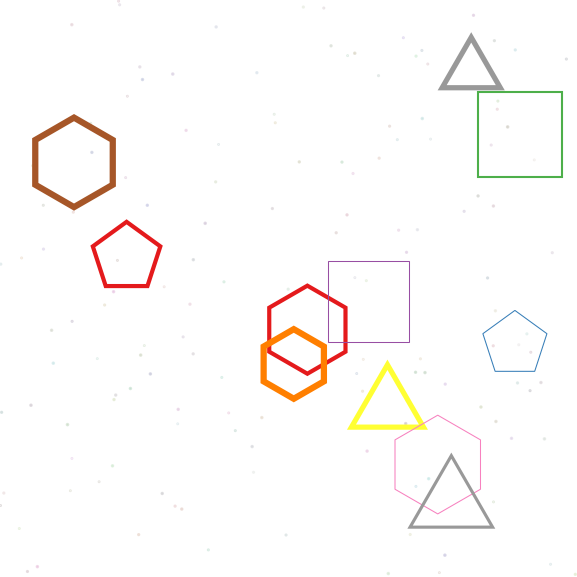[{"shape": "hexagon", "thickness": 2, "radius": 0.38, "center": [0.532, 0.428]}, {"shape": "pentagon", "thickness": 2, "radius": 0.31, "center": [0.219, 0.554]}, {"shape": "pentagon", "thickness": 0.5, "radius": 0.29, "center": [0.892, 0.403]}, {"shape": "square", "thickness": 1, "radius": 0.36, "center": [0.9, 0.766]}, {"shape": "square", "thickness": 0.5, "radius": 0.35, "center": [0.637, 0.476]}, {"shape": "hexagon", "thickness": 3, "radius": 0.3, "center": [0.509, 0.369]}, {"shape": "triangle", "thickness": 2.5, "radius": 0.36, "center": [0.671, 0.295]}, {"shape": "hexagon", "thickness": 3, "radius": 0.39, "center": [0.128, 0.718]}, {"shape": "hexagon", "thickness": 0.5, "radius": 0.43, "center": [0.758, 0.195]}, {"shape": "triangle", "thickness": 2.5, "radius": 0.29, "center": [0.816, 0.876]}, {"shape": "triangle", "thickness": 1.5, "radius": 0.41, "center": [0.782, 0.128]}]